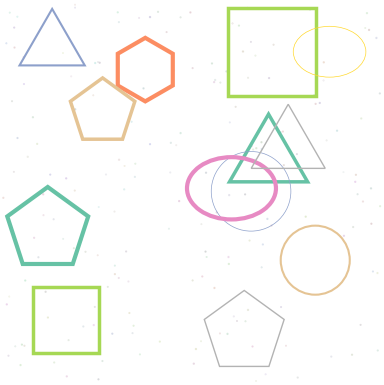[{"shape": "triangle", "thickness": 2.5, "radius": 0.59, "center": [0.698, 0.586]}, {"shape": "pentagon", "thickness": 3, "radius": 0.55, "center": [0.124, 0.404]}, {"shape": "hexagon", "thickness": 3, "radius": 0.41, "center": [0.377, 0.819]}, {"shape": "triangle", "thickness": 1.5, "radius": 0.49, "center": [0.135, 0.879]}, {"shape": "circle", "thickness": 0.5, "radius": 0.52, "center": [0.652, 0.503]}, {"shape": "oval", "thickness": 3, "radius": 0.58, "center": [0.601, 0.511]}, {"shape": "square", "thickness": 2.5, "radius": 0.57, "center": [0.707, 0.864]}, {"shape": "square", "thickness": 2.5, "radius": 0.43, "center": [0.17, 0.169]}, {"shape": "oval", "thickness": 0.5, "radius": 0.47, "center": [0.856, 0.866]}, {"shape": "circle", "thickness": 1.5, "radius": 0.45, "center": [0.819, 0.324]}, {"shape": "pentagon", "thickness": 2.5, "radius": 0.44, "center": [0.267, 0.71]}, {"shape": "triangle", "thickness": 1, "radius": 0.55, "center": [0.749, 0.618]}, {"shape": "pentagon", "thickness": 1, "radius": 0.55, "center": [0.634, 0.137]}]